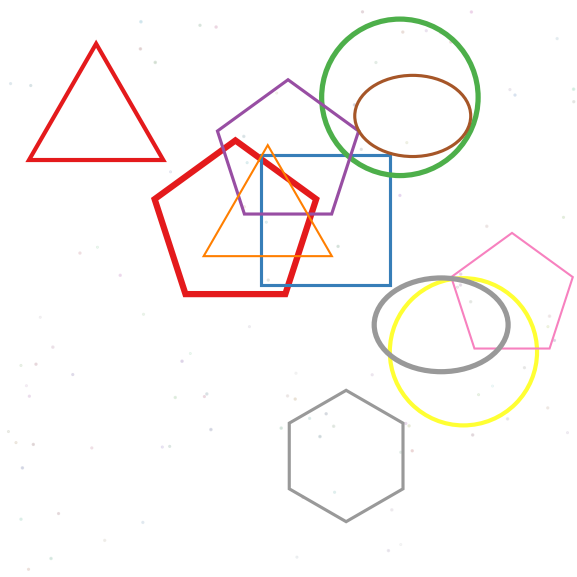[{"shape": "triangle", "thickness": 2, "radius": 0.67, "center": [0.166, 0.789]}, {"shape": "pentagon", "thickness": 3, "radius": 0.74, "center": [0.408, 0.609]}, {"shape": "square", "thickness": 1.5, "radius": 0.56, "center": [0.564, 0.618]}, {"shape": "circle", "thickness": 2.5, "radius": 0.68, "center": [0.692, 0.831]}, {"shape": "pentagon", "thickness": 1.5, "radius": 0.64, "center": [0.499, 0.733]}, {"shape": "triangle", "thickness": 1, "radius": 0.64, "center": [0.464, 0.62]}, {"shape": "circle", "thickness": 2, "radius": 0.64, "center": [0.802, 0.39]}, {"shape": "oval", "thickness": 1.5, "radius": 0.5, "center": [0.715, 0.798]}, {"shape": "pentagon", "thickness": 1, "radius": 0.55, "center": [0.887, 0.485]}, {"shape": "oval", "thickness": 2.5, "radius": 0.58, "center": [0.764, 0.437]}, {"shape": "hexagon", "thickness": 1.5, "radius": 0.57, "center": [0.599, 0.21]}]